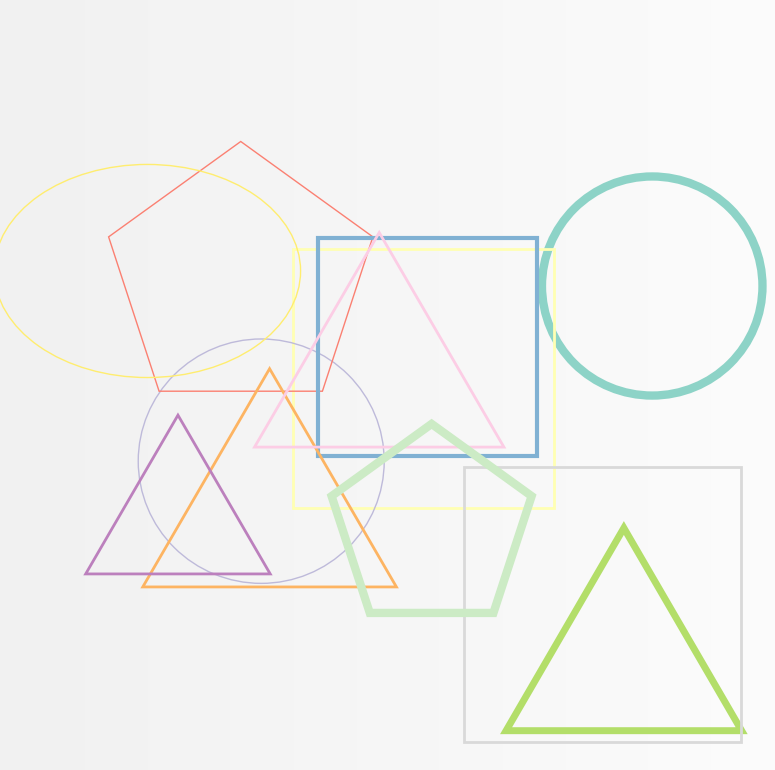[{"shape": "circle", "thickness": 3, "radius": 0.71, "center": [0.842, 0.629]}, {"shape": "square", "thickness": 1, "radius": 0.84, "center": [0.547, 0.508]}, {"shape": "circle", "thickness": 0.5, "radius": 0.79, "center": [0.337, 0.401]}, {"shape": "pentagon", "thickness": 0.5, "radius": 0.9, "center": [0.311, 0.637]}, {"shape": "square", "thickness": 1.5, "radius": 0.71, "center": [0.552, 0.549]}, {"shape": "triangle", "thickness": 1, "radius": 0.94, "center": [0.348, 0.332]}, {"shape": "triangle", "thickness": 2.5, "radius": 0.88, "center": [0.805, 0.139]}, {"shape": "triangle", "thickness": 1, "radius": 0.93, "center": [0.489, 0.512]}, {"shape": "square", "thickness": 1, "radius": 0.89, "center": [0.777, 0.215]}, {"shape": "triangle", "thickness": 1, "radius": 0.69, "center": [0.23, 0.323]}, {"shape": "pentagon", "thickness": 3, "radius": 0.68, "center": [0.557, 0.314]}, {"shape": "oval", "thickness": 0.5, "radius": 0.99, "center": [0.19, 0.648]}]